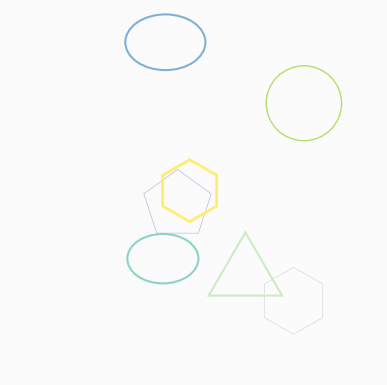[{"shape": "oval", "thickness": 1.5, "radius": 0.46, "center": [0.42, 0.328]}, {"shape": "pentagon", "thickness": 0.5, "radius": 0.46, "center": [0.458, 0.468]}, {"shape": "oval", "thickness": 1.5, "radius": 0.52, "center": [0.427, 0.89]}, {"shape": "circle", "thickness": 1, "radius": 0.49, "center": [0.784, 0.732]}, {"shape": "hexagon", "thickness": 0.5, "radius": 0.44, "center": [0.758, 0.219]}, {"shape": "triangle", "thickness": 1.5, "radius": 0.55, "center": [0.633, 0.287]}, {"shape": "hexagon", "thickness": 2, "radius": 0.4, "center": [0.49, 0.505]}]